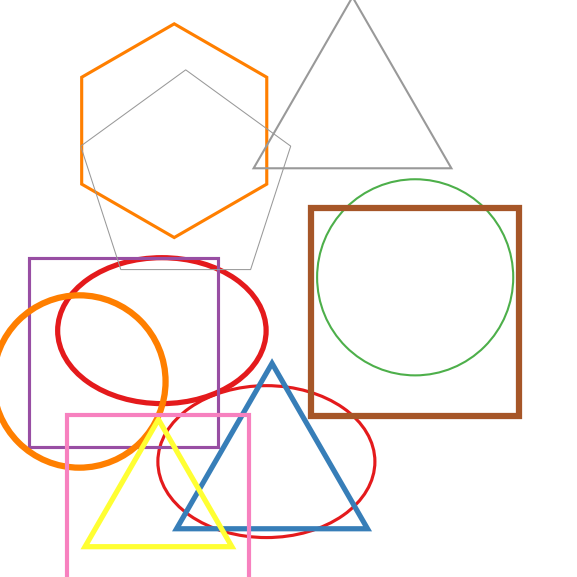[{"shape": "oval", "thickness": 1.5, "radius": 0.94, "center": [0.461, 0.2]}, {"shape": "oval", "thickness": 2.5, "radius": 0.9, "center": [0.28, 0.427]}, {"shape": "triangle", "thickness": 2.5, "radius": 0.95, "center": [0.471, 0.179]}, {"shape": "circle", "thickness": 1, "radius": 0.85, "center": [0.719, 0.519]}, {"shape": "square", "thickness": 1.5, "radius": 0.82, "center": [0.214, 0.389]}, {"shape": "hexagon", "thickness": 1.5, "radius": 0.93, "center": [0.302, 0.773]}, {"shape": "circle", "thickness": 3, "radius": 0.75, "center": [0.137, 0.339]}, {"shape": "triangle", "thickness": 2.5, "radius": 0.73, "center": [0.274, 0.126]}, {"shape": "square", "thickness": 3, "radius": 0.9, "center": [0.719, 0.459]}, {"shape": "square", "thickness": 2, "radius": 0.79, "center": [0.274, 0.123]}, {"shape": "pentagon", "thickness": 0.5, "radius": 0.96, "center": [0.322, 0.687]}, {"shape": "triangle", "thickness": 1, "radius": 0.99, "center": [0.61, 0.807]}]